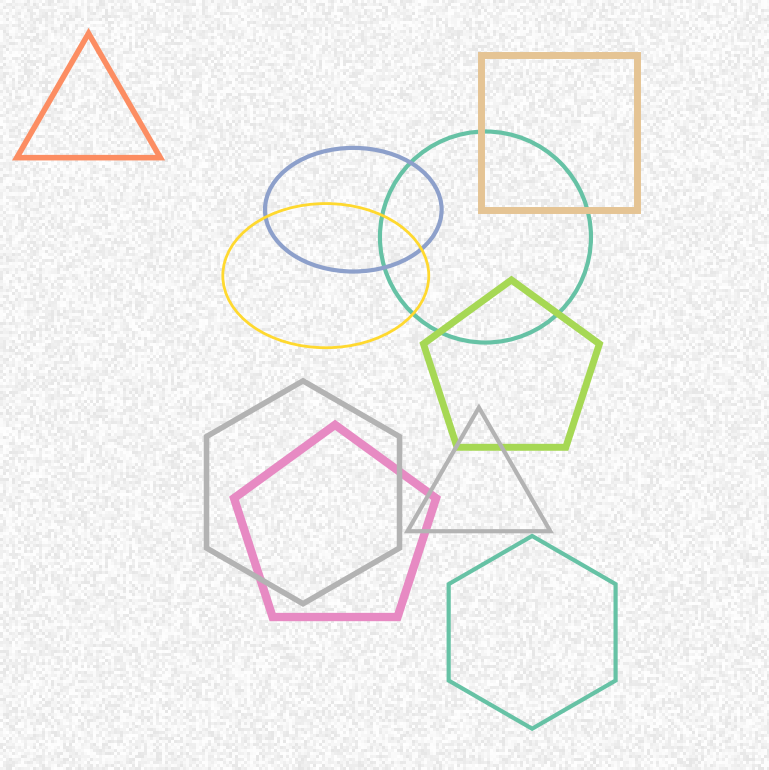[{"shape": "circle", "thickness": 1.5, "radius": 0.69, "center": [0.63, 0.692]}, {"shape": "hexagon", "thickness": 1.5, "radius": 0.63, "center": [0.691, 0.179]}, {"shape": "triangle", "thickness": 2, "radius": 0.54, "center": [0.115, 0.849]}, {"shape": "oval", "thickness": 1.5, "radius": 0.57, "center": [0.459, 0.728]}, {"shape": "pentagon", "thickness": 3, "radius": 0.69, "center": [0.435, 0.31]}, {"shape": "pentagon", "thickness": 2.5, "radius": 0.6, "center": [0.664, 0.516]}, {"shape": "oval", "thickness": 1, "radius": 0.67, "center": [0.423, 0.642]}, {"shape": "square", "thickness": 2.5, "radius": 0.51, "center": [0.726, 0.828]}, {"shape": "hexagon", "thickness": 2, "radius": 0.72, "center": [0.394, 0.361]}, {"shape": "triangle", "thickness": 1.5, "radius": 0.54, "center": [0.622, 0.364]}]